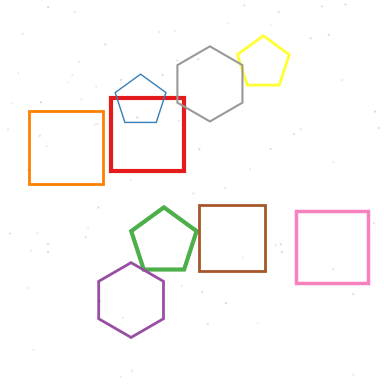[{"shape": "square", "thickness": 3, "radius": 0.48, "center": [0.383, 0.652]}, {"shape": "pentagon", "thickness": 1, "radius": 0.35, "center": [0.365, 0.738]}, {"shape": "pentagon", "thickness": 3, "radius": 0.45, "center": [0.426, 0.372]}, {"shape": "hexagon", "thickness": 2, "radius": 0.49, "center": [0.34, 0.221]}, {"shape": "square", "thickness": 2, "radius": 0.48, "center": [0.172, 0.617]}, {"shape": "pentagon", "thickness": 2, "radius": 0.35, "center": [0.684, 0.836]}, {"shape": "square", "thickness": 2, "radius": 0.43, "center": [0.603, 0.381]}, {"shape": "square", "thickness": 2.5, "radius": 0.47, "center": [0.863, 0.358]}, {"shape": "hexagon", "thickness": 1.5, "radius": 0.49, "center": [0.545, 0.782]}]